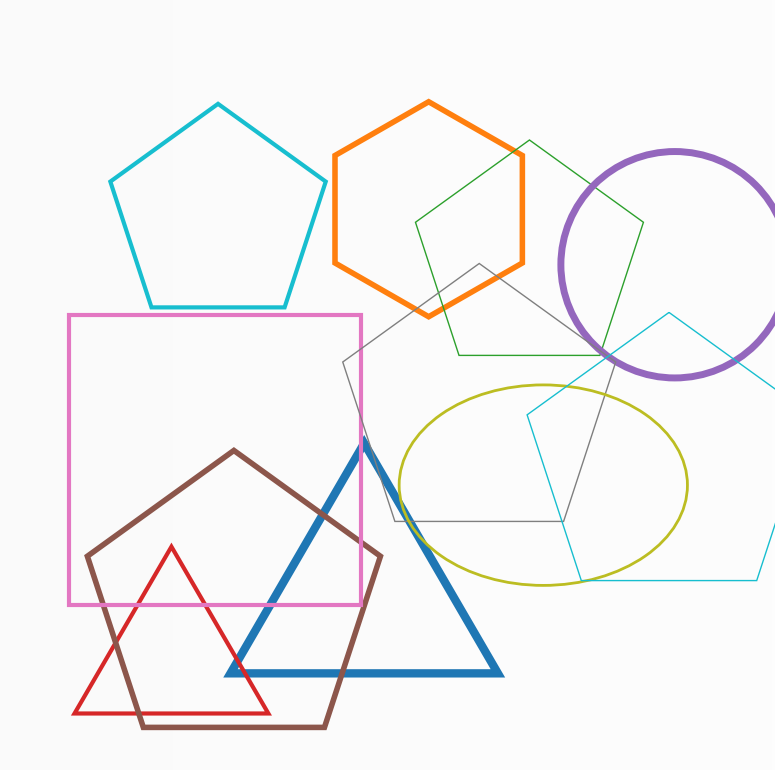[{"shape": "triangle", "thickness": 3, "radius": 1.0, "center": [0.47, 0.225]}, {"shape": "hexagon", "thickness": 2, "radius": 0.7, "center": [0.553, 0.728]}, {"shape": "pentagon", "thickness": 0.5, "radius": 0.77, "center": [0.683, 0.664]}, {"shape": "triangle", "thickness": 1.5, "radius": 0.72, "center": [0.221, 0.146]}, {"shape": "circle", "thickness": 2.5, "radius": 0.74, "center": [0.871, 0.656]}, {"shape": "pentagon", "thickness": 2, "radius": 0.99, "center": [0.302, 0.216]}, {"shape": "square", "thickness": 1.5, "radius": 0.94, "center": [0.278, 0.402]}, {"shape": "pentagon", "thickness": 0.5, "radius": 0.93, "center": [0.618, 0.473]}, {"shape": "oval", "thickness": 1, "radius": 0.93, "center": [0.701, 0.37]}, {"shape": "pentagon", "thickness": 0.5, "radius": 0.96, "center": [0.863, 0.402]}, {"shape": "pentagon", "thickness": 1.5, "radius": 0.73, "center": [0.281, 0.719]}]